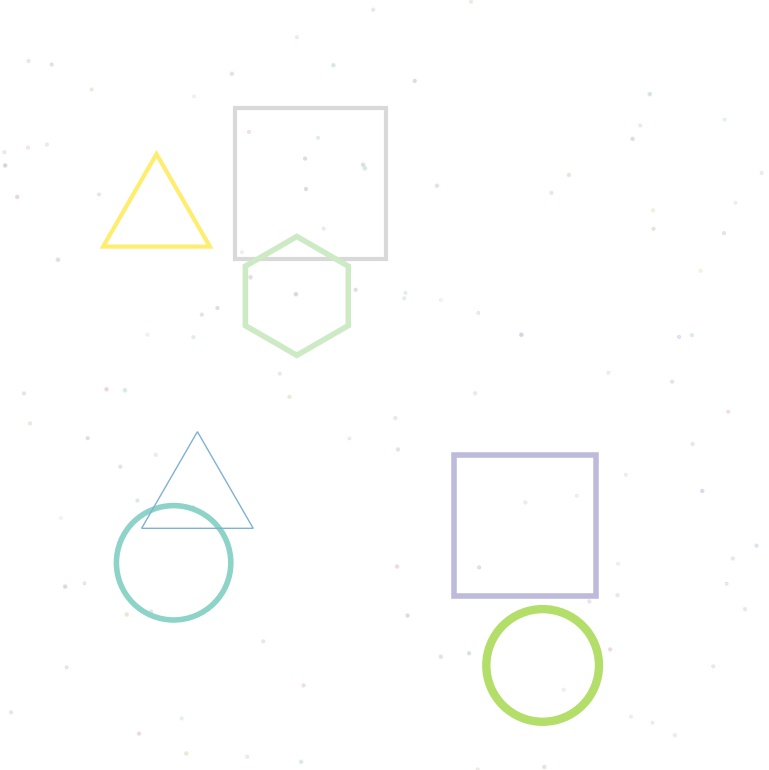[{"shape": "circle", "thickness": 2, "radius": 0.37, "center": [0.225, 0.269]}, {"shape": "square", "thickness": 2, "radius": 0.46, "center": [0.681, 0.318]}, {"shape": "triangle", "thickness": 0.5, "radius": 0.42, "center": [0.256, 0.356]}, {"shape": "circle", "thickness": 3, "radius": 0.37, "center": [0.705, 0.136]}, {"shape": "square", "thickness": 1.5, "radius": 0.49, "center": [0.403, 0.762]}, {"shape": "hexagon", "thickness": 2, "radius": 0.39, "center": [0.385, 0.616]}, {"shape": "triangle", "thickness": 1.5, "radius": 0.4, "center": [0.203, 0.72]}]